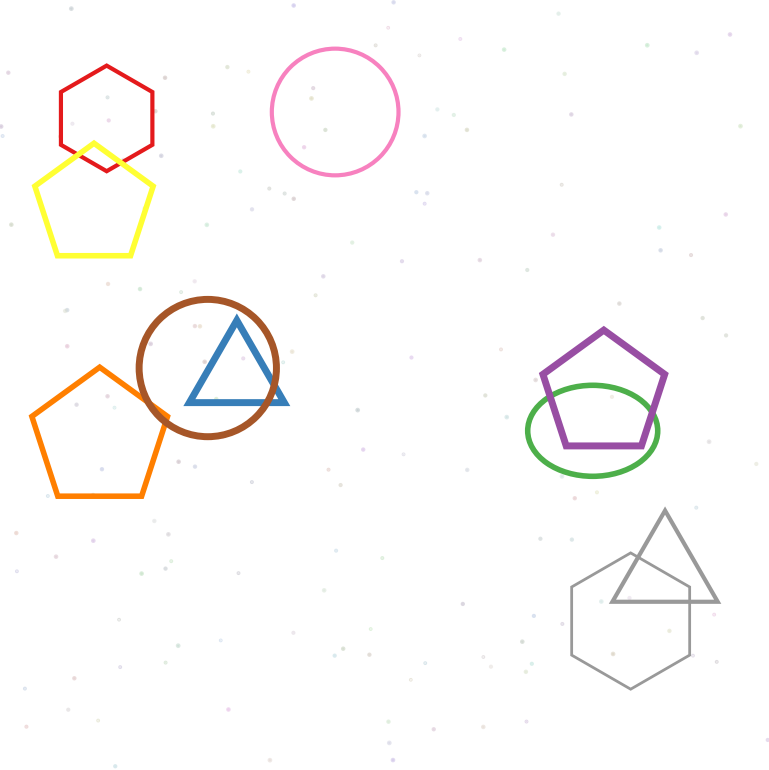[{"shape": "hexagon", "thickness": 1.5, "radius": 0.34, "center": [0.139, 0.846]}, {"shape": "triangle", "thickness": 2.5, "radius": 0.36, "center": [0.308, 0.513]}, {"shape": "oval", "thickness": 2, "radius": 0.42, "center": [0.77, 0.441]}, {"shape": "pentagon", "thickness": 2.5, "radius": 0.42, "center": [0.784, 0.488]}, {"shape": "pentagon", "thickness": 2, "radius": 0.46, "center": [0.129, 0.431]}, {"shape": "pentagon", "thickness": 2, "radius": 0.4, "center": [0.122, 0.733]}, {"shape": "circle", "thickness": 2.5, "radius": 0.45, "center": [0.27, 0.522]}, {"shape": "circle", "thickness": 1.5, "radius": 0.41, "center": [0.435, 0.855]}, {"shape": "hexagon", "thickness": 1, "radius": 0.44, "center": [0.819, 0.193]}, {"shape": "triangle", "thickness": 1.5, "radius": 0.39, "center": [0.864, 0.258]}]